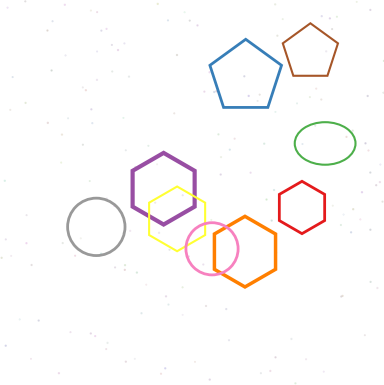[{"shape": "hexagon", "thickness": 2, "radius": 0.34, "center": [0.784, 0.461]}, {"shape": "pentagon", "thickness": 2, "radius": 0.49, "center": [0.638, 0.8]}, {"shape": "oval", "thickness": 1.5, "radius": 0.39, "center": [0.844, 0.627]}, {"shape": "hexagon", "thickness": 3, "radius": 0.47, "center": [0.425, 0.51]}, {"shape": "hexagon", "thickness": 2.5, "radius": 0.46, "center": [0.636, 0.346]}, {"shape": "hexagon", "thickness": 1.5, "radius": 0.42, "center": [0.46, 0.432]}, {"shape": "pentagon", "thickness": 1.5, "radius": 0.38, "center": [0.806, 0.864]}, {"shape": "circle", "thickness": 2, "radius": 0.34, "center": [0.551, 0.354]}, {"shape": "circle", "thickness": 2, "radius": 0.37, "center": [0.25, 0.411]}]